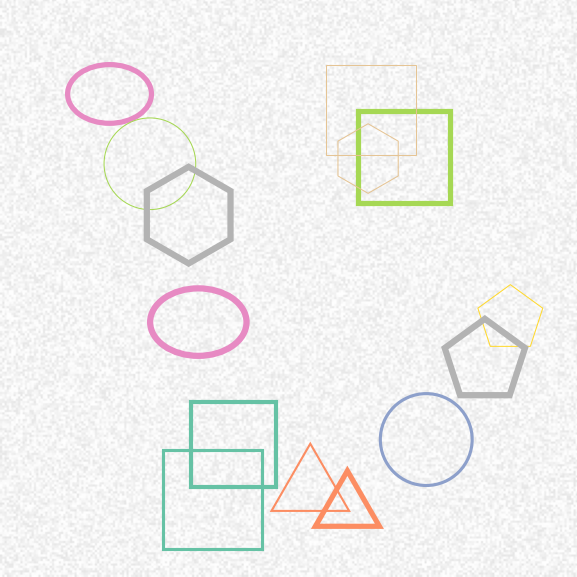[{"shape": "square", "thickness": 1.5, "radius": 0.43, "center": [0.368, 0.134]}, {"shape": "square", "thickness": 2, "radius": 0.37, "center": [0.404, 0.23]}, {"shape": "triangle", "thickness": 2.5, "radius": 0.32, "center": [0.602, 0.12]}, {"shape": "triangle", "thickness": 1, "radius": 0.39, "center": [0.537, 0.153]}, {"shape": "circle", "thickness": 1.5, "radius": 0.4, "center": [0.738, 0.238]}, {"shape": "oval", "thickness": 2.5, "radius": 0.36, "center": [0.19, 0.836]}, {"shape": "oval", "thickness": 3, "radius": 0.42, "center": [0.343, 0.441]}, {"shape": "circle", "thickness": 0.5, "radius": 0.4, "center": [0.26, 0.716]}, {"shape": "square", "thickness": 2.5, "radius": 0.4, "center": [0.7, 0.727]}, {"shape": "pentagon", "thickness": 0.5, "radius": 0.3, "center": [0.884, 0.447]}, {"shape": "square", "thickness": 0.5, "radius": 0.39, "center": [0.643, 0.808]}, {"shape": "hexagon", "thickness": 0.5, "radius": 0.3, "center": [0.637, 0.725]}, {"shape": "pentagon", "thickness": 3, "radius": 0.37, "center": [0.84, 0.374]}, {"shape": "hexagon", "thickness": 3, "radius": 0.42, "center": [0.327, 0.627]}]